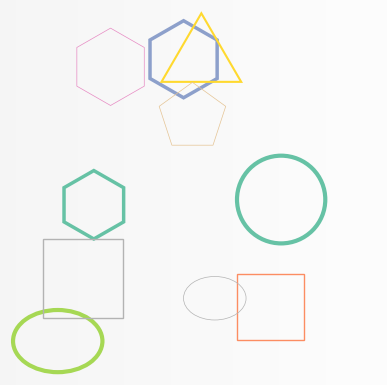[{"shape": "hexagon", "thickness": 2.5, "radius": 0.44, "center": [0.242, 0.468]}, {"shape": "circle", "thickness": 3, "radius": 0.57, "center": [0.726, 0.482]}, {"shape": "square", "thickness": 1, "radius": 0.43, "center": [0.698, 0.202]}, {"shape": "hexagon", "thickness": 2.5, "radius": 0.5, "center": [0.474, 0.846]}, {"shape": "hexagon", "thickness": 0.5, "radius": 0.5, "center": [0.285, 0.826]}, {"shape": "oval", "thickness": 3, "radius": 0.58, "center": [0.149, 0.114]}, {"shape": "triangle", "thickness": 1.5, "radius": 0.59, "center": [0.52, 0.847]}, {"shape": "pentagon", "thickness": 0.5, "radius": 0.45, "center": [0.497, 0.696]}, {"shape": "oval", "thickness": 0.5, "radius": 0.4, "center": [0.554, 0.225]}, {"shape": "square", "thickness": 1, "radius": 0.52, "center": [0.214, 0.277]}]